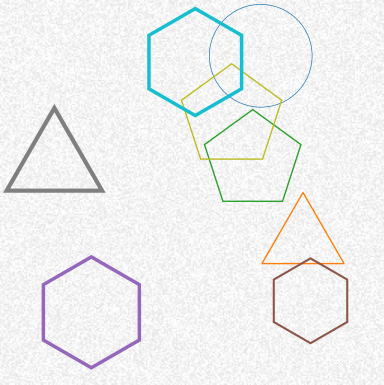[{"shape": "circle", "thickness": 0.5, "radius": 0.67, "center": [0.677, 0.855]}, {"shape": "triangle", "thickness": 1, "radius": 0.62, "center": [0.787, 0.377]}, {"shape": "pentagon", "thickness": 1, "radius": 0.66, "center": [0.656, 0.584]}, {"shape": "hexagon", "thickness": 2.5, "radius": 0.72, "center": [0.237, 0.189]}, {"shape": "hexagon", "thickness": 1.5, "radius": 0.55, "center": [0.807, 0.219]}, {"shape": "triangle", "thickness": 3, "radius": 0.72, "center": [0.141, 0.576]}, {"shape": "pentagon", "thickness": 1, "radius": 0.68, "center": [0.602, 0.697]}, {"shape": "hexagon", "thickness": 2.5, "radius": 0.69, "center": [0.507, 0.839]}]